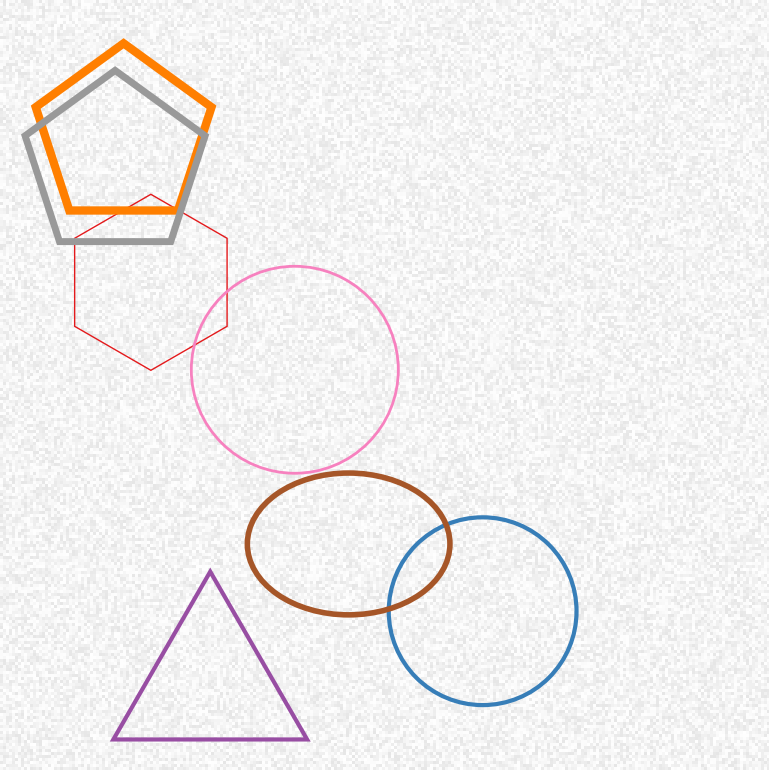[{"shape": "hexagon", "thickness": 0.5, "radius": 0.57, "center": [0.196, 0.633]}, {"shape": "circle", "thickness": 1.5, "radius": 0.61, "center": [0.627, 0.206]}, {"shape": "triangle", "thickness": 1.5, "radius": 0.73, "center": [0.273, 0.112]}, {"shape": "pentagon", "thickness": 3, "radius": 0.6, "center": [0.161, 0.824]}, {"shape": "oval", "thickness": 2, "radius": 0.66, "center": [0.453, 0.294]}, {"shape": "circle", "thickness": 1, "radius": 0.67, "center": [0.383, 0.52]}, {"shape": "pentagon", "thickness": 2.5, "radius": 0.61, "center": [0.149, 0.786]}]